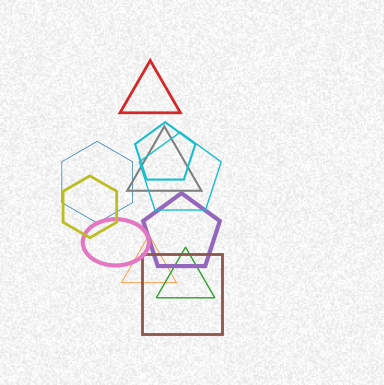[{"shape": "hexagon", "thickness": 0.5, "radius": 0.53, "center": [0.253, 0.527]}, {"shape": "triangle", "thickness": 0.5, "radius": 0.41, "center": [0.387, 0.307]}, {"shape": "triangle", "thickness": 1, "radius": 0.44, "center": [0.482, 0.27]}, {"shape": "triangle", "thickness": 2, "radius": 0.45, "center": [0.39, 0.752]}, {"shape": "pentagon", "thickness": 3, "radius": 0.52, "center": [0.471, 0.394]}, {"shape": "square", "thickness": 2, "radius": 0.52, "center": [0.473, 0.235]}, {"shape": "oval", "thickness": 3, "radius": 0.43, "center": [0.301, 0.371]}, {"shape": "triangle", "thickness": 1.5, "radius": 0.56, "center": [0.427, 0.56]}, {"shape": "hexagon", "thickness": 2, "radius": 0.4, "center": [0.233, 0.463]}, {"shape": "pentagon", "thickness": 1.5, "radius": 0.41, "center": [0.429, 0.6]}, {"shape": "pentagon", "thickness": 1, "radius": 0.56, "center": [0.468, 0.545]}]